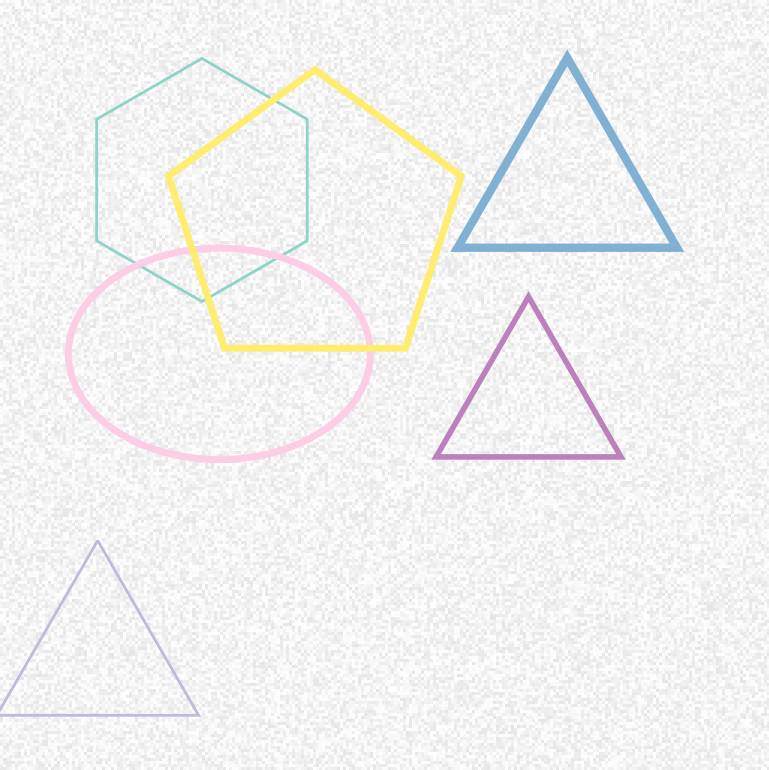[{"shape": "hexagon", "thickness": 1, "radius": 0.79, "center": [0.262, 0.766]}, {"shape": "triangle", "thickness": 1, "radius": 0.76, "center": [0.127, 0.147]}, {"shape": "triangle", "thickness": 3, "radius": 0.82, "center": [0.737, 0.761]}, {"shape": "oval", "thickness": 2.5, "radius": 0.98, "center": [0.285, 0.54]}, {"shape": "triangle", "thickness": 2, "radius": 0.69, "center": [0.686, 0.476]}, {"shape": "pentagon", "thickness": 2.5, "radius": 1.0, "center": [0.409, 0.71]}]